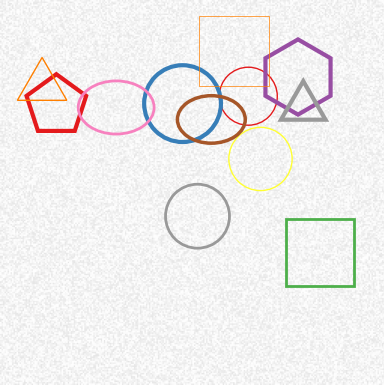[{"shape": "circle", "thickness": 1, "radius": 0.38, "center": [0.645, 0.75]}, {"shape": "pentagon", "thickness": 3, "radius": 0.41, "center": [0.146, 0.726]}, {"shape": "circle", "thickness": 3, "radius": 0.5, "center": [0.474, 0.731]}, {"shape": "square", "thickness": 2, "radius": 0.44, "center": [0.831, 0.344]}, {"shape": "hexagon", "thickness": 3, "radius": 0.49, "center": [0.774, 0.8]}, {"shape": "square", "thickness": 0.5, "radius": 0.46, "center": [0.608, 0.868]}, {"shape": "triangle", "thickness": 1, "radius": 0.37, "center": [0.109, 0.777]}, {"shape": "circle", "thickness": 1, "radius": 0.41, "center": [0.677, 0.587]}, {"shape": "oval", "thickness": 2.5, "radius": 0.44, "center": [0.549, 0.69]}, {"shape": "oval", "thickness": 2, "radius": 0.49, "center": [0.302, 0.721]}, {"shape": "circle", "thickness": 2, "radius": 0.42, "center": [0.513, 0.438]}, {"shape": "triangle", "thickness": 3, "radius": 0.33, "center": [0.788, 0.723]}]